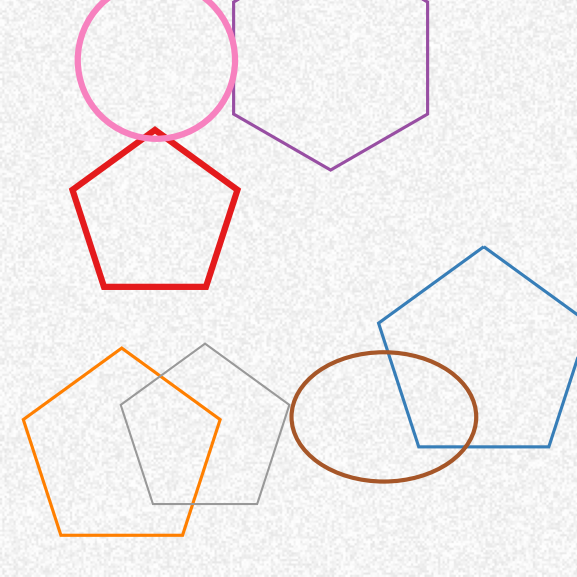[{"shape": "pentagon", "thickness": 3, "radius": 0.75, "center": [0.268, 0.624]}, {"shape": "pentagon", "thickness": 1.5, "radius": 0.96, "center": [0.838, 0.38]}, {"shape": "hexagon", "thickness": 1.5, "radius": 0.97, "center": [0.572, 0.899]}, {"shape": "pentagon", "thickness": 1.5, "radius": 0.9, "center": [0.211, 0.217]}, {"shape": "oval", "thickness": 2, "radius": 0.8, "center": [0.665, 0.277]}, {"shape": "circle", "thickness": 3, "radius": 0.68, "center": [0.271, 0.895]}, {"shape": "pentagon", "thickness": 1, "radius": 0.77, "center": [0.355, 0.251]}]